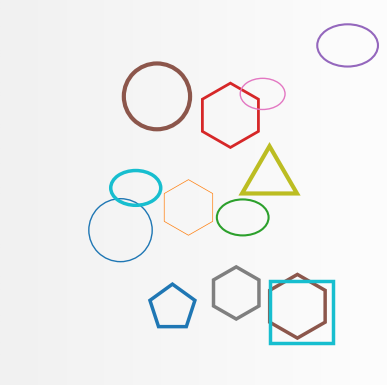[{"shape": "circle", "thickness": 1, "radius": 0.41, "center": [0.311, 0.402]}, {"shape": "pentagon", "thickness": 2.5, "radius": 0.31, "center": [0.445, 0.201]}, {"shape": "hexagon", "thickness": 0.5, "radius": 0.36, "center": [0.486, 0.461]}, {"shape": "oval", "thickness": 1.5, "radius": 0.33, "center": [0.626, 0.435]}, {"shape": "hexagon", "thickness": 2, "radius": 0.42, "center": [0.595, 0.701]}, {"shape": "oval", "thickness": 1.5, "radius": 0.39, "center": [0.897, 0.882]}, {"shape": "circle", "thickness": 3, "radius": 0.43, "center": [0.405, 0.75]}, {"shape": "hexagon", "thickness": 2.5, "radius": 0.41, "center": [0.768, 0.205]}, {"shape": "oval", "thickness": 1, "radius": 0.29, "center": [0.678, 0.756]}, {"shape": "hexagon", "thickness": 2.5, "radius": 0.34, "center": [0.61, 0.239]}, {"shape": "triangle", "thickness": 3, "radius": 0.41, "center": [0.696, 0.538]}, {"shape": "oval", "thickness": 2.5, "radius": 0.32, "center": [0.35, 0.512]}, {"shape": "square", "thickness": 2.5, "radius": 0.4, "center": [0.778, 0.19]}]